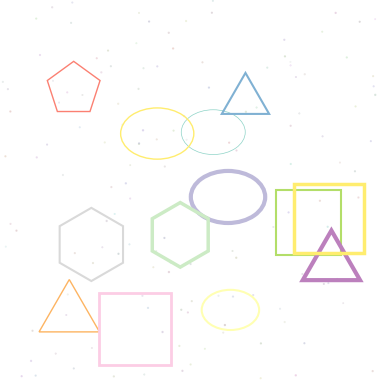[{"shape": "oval", "thickness": 0.5, "radius": 0.42, "center": [0.554, 0.657]}, {"shape": "oval", "thickness": 1.5, "radius": 0.37, "center": [0.598, 0.195]}, {"shape": "oval", "thickness": 3, "radius": 0.48, "center": [0.592, 0.488]}, {"shape": "pentagon", "thickness": 1, "radius": 0.36, "center": [0.191, 0.769]}, {"shape": "triangle", "thickness": 1.5, "radius": 0.36, "center": [0.638, 0.74]}, {"shape": "triangle", "thickness": 1, "radius": 0.45, "center": [0.18, 0.183]}, {"shape": "square", "thickness": 1.5, "radius": 0.42, "center": [0.802, 0.423]}, {"shape": "square", "thickness": 2, "radius": 0.47, "center": [0.352, 0.146]}, {"shape": "hexagon", "thickness": 1.5, "radius": 0.48, "center": [0.237, 0.365]}, {"shape": "triangle", "thickness": 3, "radius": 0.43, "center": [0.861, 0.315]}, {"shape": "hexagon", "thickness": 2.5, "radius": 0.42, "center": [0.468, 0.39]}, {"shape": "oval", "thickness": 1, "radius": 0.48, "center": [0.408, 0.653]}, {"shape": "square", "thickness": 2.5, "radius": 0.45, "center": [0.854, 0.432]}]